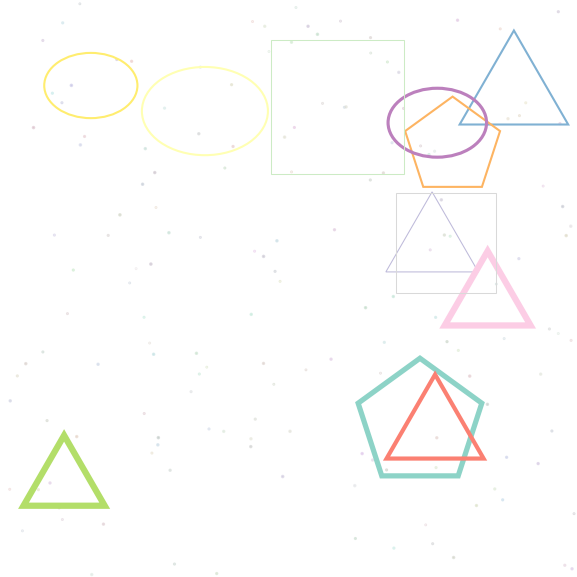[{"shape": "pentagon", "thickness": 2.5, "radius": 0.56, "center": [0.727, 0.266]}, {"shape": "oval", "thickness": 1, "radius": 0.55, "center": [0.355, 0.807]}, {"shape": "triangle", "thickness": 0.5, "radius": 0.46, "center": [0.748, 0.574]}, {"shape": "triangle", "thickness": 2, "radius": 0.49, "center": [0.753, 0.254]}, {"shape": "triangle", "thickness": 1, "radius": 0.54, "center": [0.89, 0.838]}, {"shape": "pentagon", "thickness": 1, "radius": 0.43, "center": [0.784, 0.745]}, {"shape": "triangle", "thickness": 3, "radius": 0.41, "center": [0.111, 0.164]}, {"shape": "triangle", "thickness": 3, "radius": 0.43, "center": [0.844, 0.479]}, {"shape": "square", "thickness": 0.5, "radius": 0.43, "center": [0.772, 0.578]}, {"shape": "oval", "thickness": 1.5, "radius": 0.43, "center": [0.757, 0.787]}, {"shape": "square", "thickness": 0.5, "radius": 0.58, "center": [0.585, 0.814]}, {"shape": "oval", "thickness": 1, "radius": 0.4, "center": [0.157, 0.851]}]